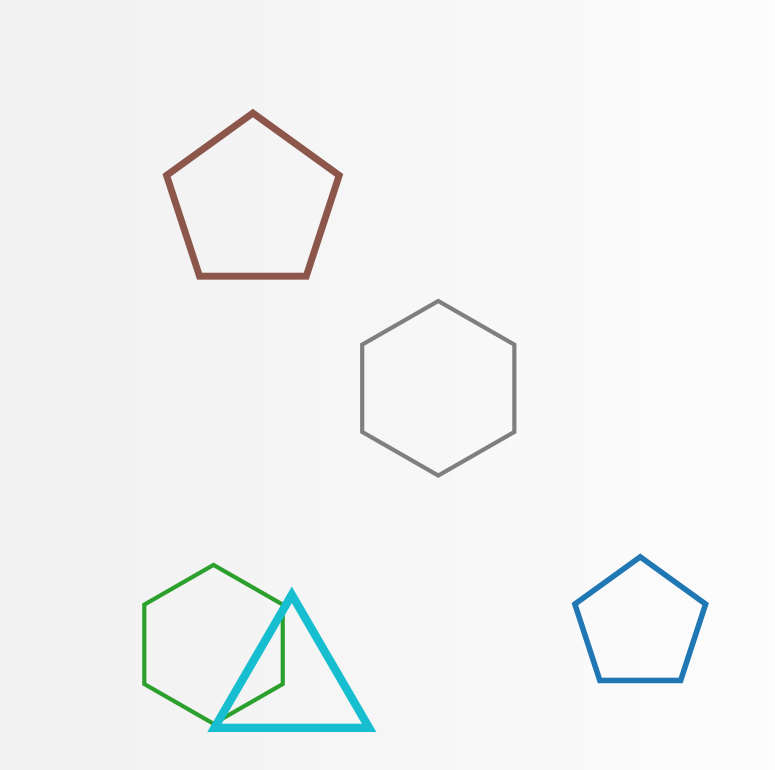[{"shape": "pentagon", "thickness": 2, "radius": 0.44, "center": [0.826, 0.188]}, {"shape": "hexagon", "thickness": 1.5, "radius": 0.52, "center": [0.276, 0.163]}, {"shape": "pentagon", "thickness": 2.5, "radius": 0.59, "center": [0.326, 0.736]}, {"shape": "hexagon", "thickness": 1.5, "radius": 0.57, "center": [0.566, 0.496]}, {"shape": "triangle", "thickness": 3, "radius": 0.58, "center": [0.377, 0.112]}]